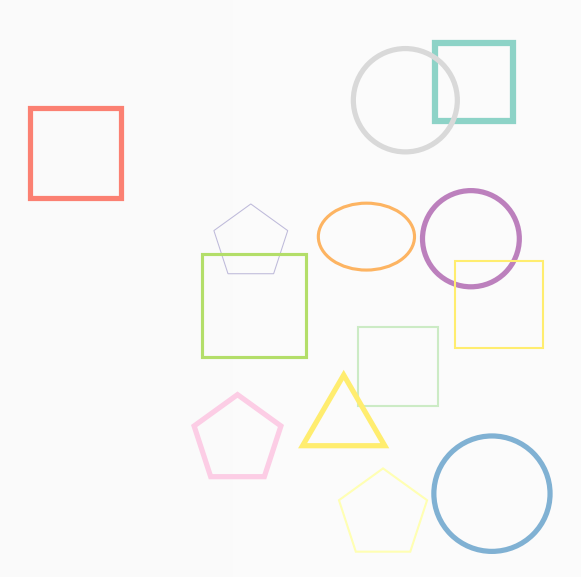[{"shape": "square", "thickness": 3, "radius": 0.34, "center": [0.816, 0.858]}, {"shape": "pentagon", "thickness": 1, "radius": 0.4, "center": [0.659, 0.108]}, {"shape": "pentagon", "thickness": 0.5, "radius": 0.33, "center": [0.431, 0.579]}, {"shape": "square", "thickness": 2.5, "radius": 0.39, "center": [0.13, 0.734]}, {"shape": "circle", "thickness": 2.5, "radius": 0.5, "center": [0.846, 0.144]}, {"shape": "oval", "thickness": 1.5, "radius": 0.41, "center": [0.63, 0.589]}, {"shape": "square", "thickness": 1.5, "radius": 0.45, "center": [0.437, 0.47]}, {"shape": "pentagon", "thickness": 2.5, "radius": 0.39, "center": [0.409, 0.237]}, {"shape": "circle", "thickness": 2.5, "radius": 0.45, "center": [0.697, 0.826]}, {"shape": "circle", "thickness": 2.5, "radius": 0.42, "center": [0.81, 0.586]}, {"shape": "square", "thickness": 1, "radius": 0.34, "center": [0.685, 0.364]}, {"shape": "triangle", "thickness": 2.5, "radius": 0.41, "center": [0.591, 0.268]}, {"shape": "square", "thickness": 1, "radius": 0.38, "center": [0.859, 0.472]}]